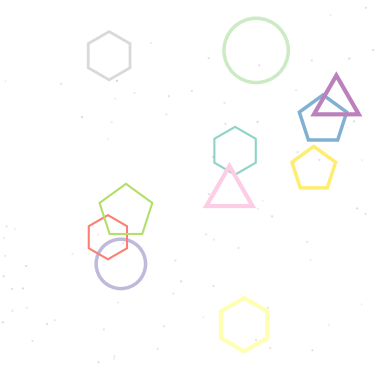[{"shape": "hexagon", "thickness": 1.5, "radius": 0.31, "center": [0.611, 0.608]}, {"shape": "hexagon", "thickness": 3, "radius": 0.35, "center": [0.634, 0.157]}, {"shape": "circle", "thickness": 2.5, "radius": 0.32, "center": [0.314, 0.315]}, {"shape": "hexagon", "thickness": 1.5, "radius": 0.29, "center": [0.28, 0.384]}, {"shape": "pentagon", "thickness": 2.5, "radius": 0.32, "center": [0.839, 0.689]}, {"shape": "pentagon", "thickness": 1.5, "radius": 0.36, "center": [0.327, 0.451]}, {"shape": "triangle", "thickness": 3, "radius": 0.35, "center": [0.596, 0.5]}, {"shape": "hexagon", "thickness": 2, "radius": 0.31, "center": [0.283, 0.855]}, {"shape": "triangle", "thickness": 3, "radius": 0.34, "center": [0.874, 0.737]}, {"shape": "circle", "thickness": 2.5, "radius": 0.42, "center": [0.665, 0.869]}, {"shape": "pentagon", "thickness": 2.5, "radius": 0.3, "center": [0.815, 0.56]}]